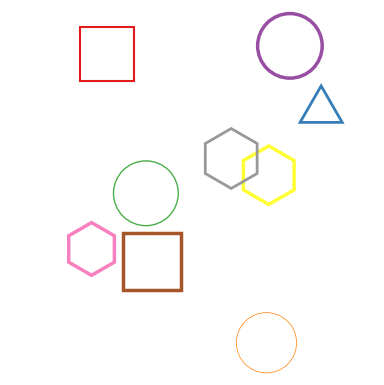[{"shape": "square", "thickness": 1.5, "radius": 0.35, "center": [0.279, 0.861]}, {"shape": "triangle", "thickness": 2, "radius": 0.32, "center": [0.834, 0.714]}, {"shape": "circle", "thickness": 1, "radius": 0.42, "center": [0.379, 0.498]}, {"shape": "circle", "thickness": 2.5, "radius": 0.42, "center": [0.753, 0.881]}, {"shape": "circle", "thickness": 0.5, "radius": 0.39, "center": [0.692, 0.11]}, {"shape": "hexagon", "thickness": 2.5, "radius": 0.38, "center": [0.698, 0.545]}, {"shape": "square", "thickness": 2.5, "radius": 0.37, "center": [0.395, 0.32]}, {"shape": "hexagon", "thickness": 2.5, "radius": 0.34, "center": [0.238, 0.353]}, {"shape": "hexagon", "thickness": 2, "radius": 0.39, "center": [0.601, 0.588]}]